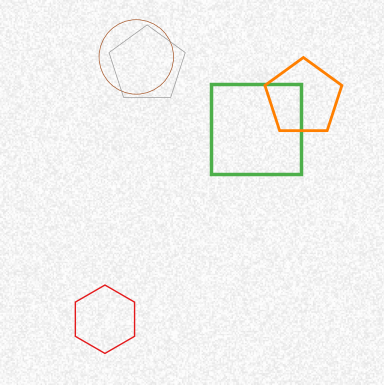[{"shape": "hexagon", "thickness": 1, "radius": 0.44, "center": [0.273, 0.171]}, {"shape": "square", "thickness": 2.5, "radius": 0.59, "center": [0.665, 0.665]}, {"shape": "pentagon", "thickness": 2, "radius": 0.53, "center": [0.788, 0.746]}, {"shape": "circle", "thickness": 0.5, "radius": 0.48, "center": [0.354, 0.852]}, {"shape": "pentagon", "thickness": 0.5, "radius": 0.52, "center": [0.382, 0.831]}]